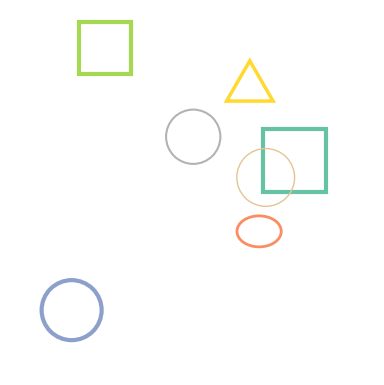[{"shape": "square", "thickness": 3, "radius": 0.41, "center": [0.765, 0.583]}, {"shape": "oval", "thickness": 2, "radius": 0.29, "center": [0.673, 0.399]}, {"shape": "circle", "thickness": 3, "radius": 0.39, "center": [0.186, 0.194]}, {"shape": "square", "thickness": 3, "radius": 0.34, "center": [0.274, 0.875]}, {"shape": "triangle", "thickness": 2.5, "radius": 0.35, "center": [0.649, 0.772]}, {"shape": "circle", "thickness": 1, "radius": 0.38, "center": [0.69, 0.539]}, {"shape": "circle", "thickness": 1.5, "radius": 0.35, "center": [0.502, 0.645]}]